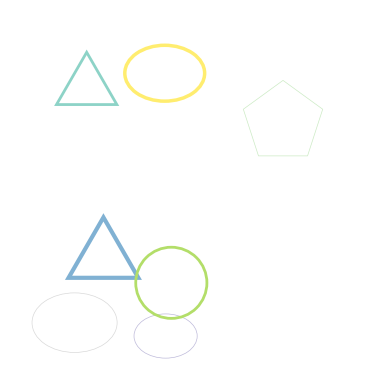[{"shape": "triangle", "thickness": 2, "radius": 0.45, "center": [0.225, 0.774]}, {"shape": "oval", "thickness": 0.5, "radius": 0.41, "center": [0.43, 0.127]}, {"shape": "triangle", "thickness": 3, "radius": 0.52, "center": [0.269, 0.331]}, {"shape": "circle", "thickness": 2, "radius": 0.46, "center": [0.445, 0.265]}, {"shape": "oval", "thickness": 0.5, "radius": 0.55, "center": [0.194, 0.162]}, {"shape": "pentagon", "thickness": 0.5, "radius": 0.54, "center": [0.735, 0.683]}, {"shape": "oval", "thickness": 2.5, "radius": 0.52, "center": [0.428, 0.81]}]